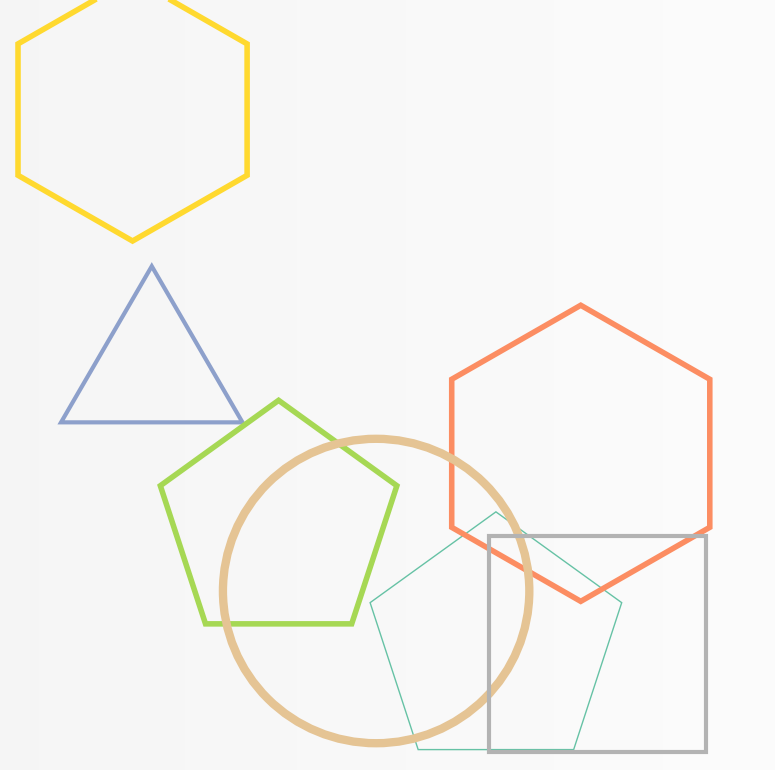[{"shape": "pentagon", "thickness": 0.5, "radius": 0.85, "center": [0.64, 0.165]}, {"shape": "hexagon", "thickness": 2, "radius": 0.96, "center": [0.749, 0.411]}, {"shape": "triangle", "thickness": 1.5, "radius": 0.68, "center": [0.196, 0.519]}, {"shape": "pentagon", "thickness": 2, "radius": 0.8, "center": [0.359, 0.32]}, {"shape": "hexagon", "thickness": 2, "radius": 0.85, "center": [0.171, 0.858]}, {"shape": "circle", "thickness": 3, "radius": 0.99, "center": [0.485, 0.232]}, {"shape": "square", "thickness": 1.5, "radius": 0.7, "center": [0.771, 0.164]}]